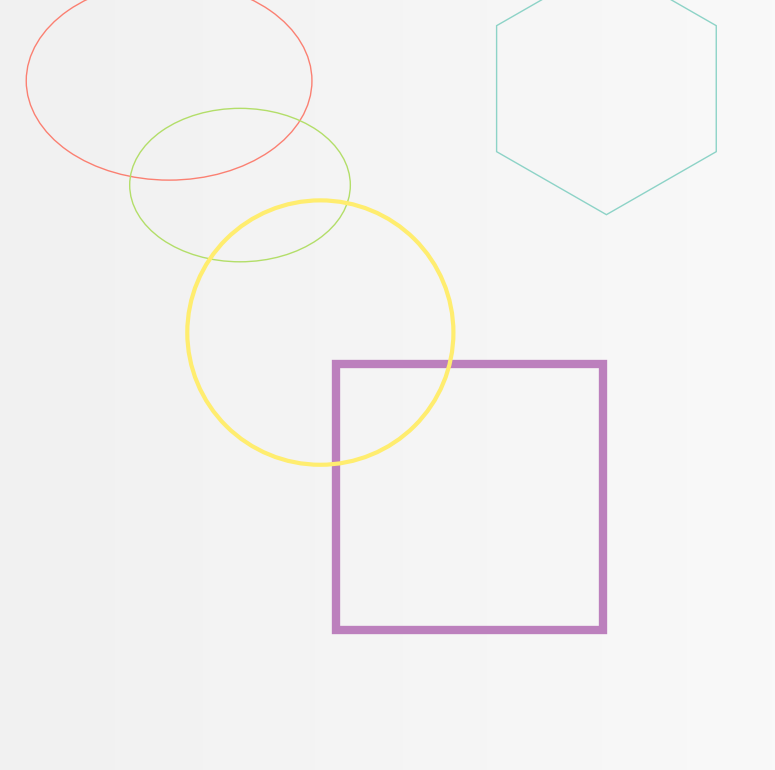[{"shape": "hexagon", "thickness": 0.5, "radius": 0.82, "center": [0.782, 0.885]}, {"shape": "oval", "thickness": 0.5, "radius": 0.92, "center": [0.218, 0.895]}, {"shape": "oval", "thickness": 0.5, "radius": 0.71, "center": [0.31, 0.76]}, {"shape": "square", "thickness": 3, "radius": 0.86, "center": [0.606, 0.354]}, {"shape": "circle", "thickness": 1.5, "radius": 0.86, "center": [0.413, 0.568]}]